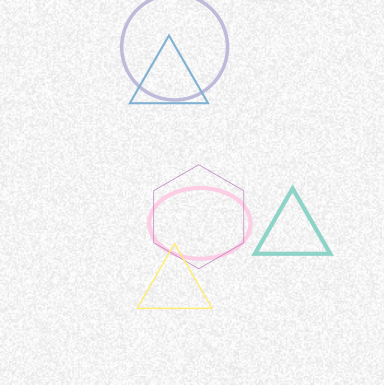[{"shape": "triangle", "thickness": 3, "radius": 0.57, "center": [0.76, 0.397]}, {"shape": "circle", "thickness": 2.5, "radius": 0.69, "center": [0.454, 0.878]}, {"shape": "triangle", "thickness": 1.5, "radius": 0.59, "center": [0.439, 0.791]}, {"shape": "oval", "thickness": 3, "radius": 0.66, "center": [0.519, 0.42]}, {"shape": "hexagon", "thickness": 0.5, "radius": 0.68, "center": [0.516, 0.437]}, {"shape": "triangle", "thickness": 1, "radius": 0.56, "center": [0.453, 0.255]}]